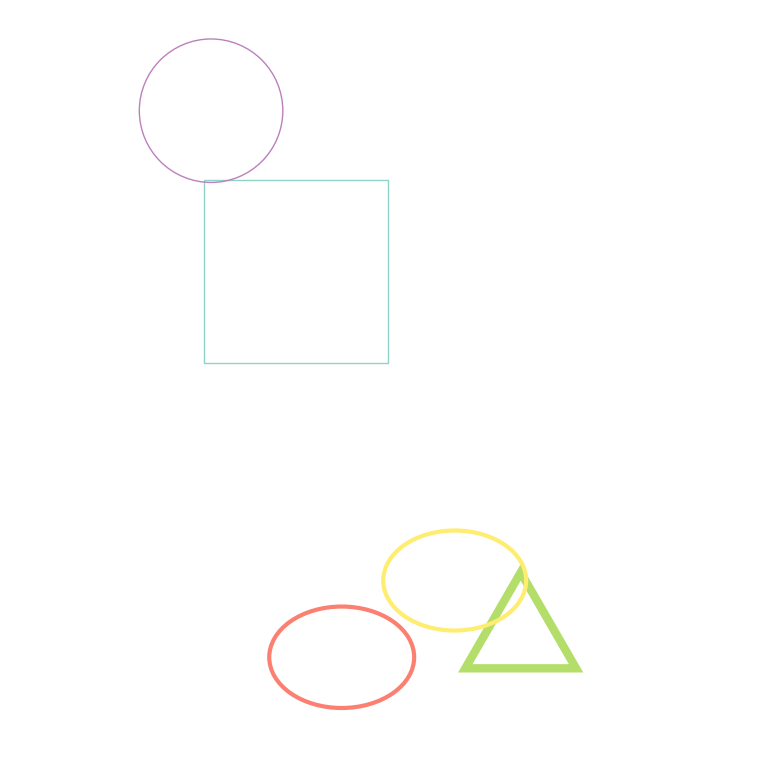[{"shape": "square", "thickness": 0.5, "radius": 0.6, "center": [0.385, 0.647]}, {"shape": "oval", "thickness": 1.5, "radius": 0.47, "center": [0.444, 0.146]}, {"shape": "triangle", "thickness": 3, "radius": 0.42, "center": [0.676, 0.174]}, {"shape": "circle", "thickness": 0.5, "radius": 0.47, "center": [0.274, 0.856]}, {"shape": "oval", "thickness": 1.5, "radius": 0.46, "center": [0.591, 0.246]}]